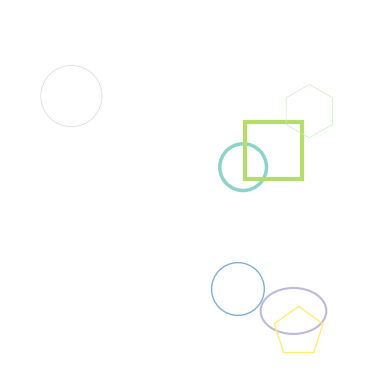[{"shape": "circle", "thickness": 2.5, "radius": 0.3, "center": [0.632, 0.566]}, {"shape": "oval", "thickness": 1.5, "radius": 0.43, "center": [0.762, 0.192]}, {"shape": "circle", "thickness": 1, "radius": 0.34, "center": [0.618, 0.249]}, {"shape": "square", "thickness": 3, "radius": 0.37, "center": [0.71, 0.608]}, {"shape": "circle", "thickness": 0.5, "radius": 0.4, "center": [0.185, 0.75]}, {"shape": "hexagon", "thickness": 0.5, "radius": 0.35, "center": [0.803, 0.711]}, {"shape": "pentagon", "thickness": 1, "radius": 0.33, "center": [0.776, 0.138]}]